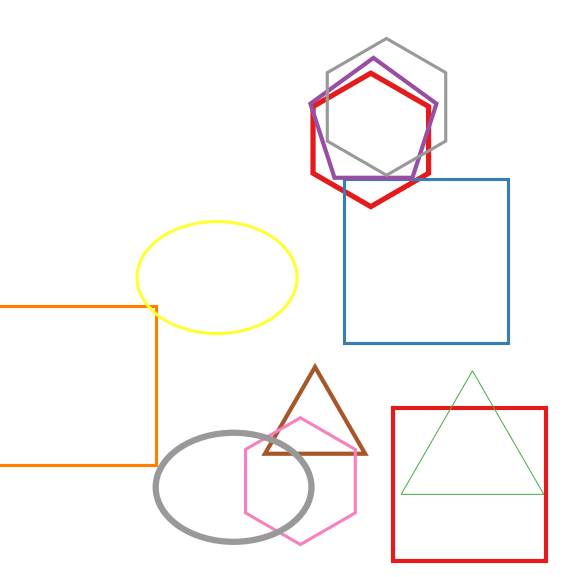[{"shape": "hexagon", "thickness": 2.5, "radius": 0.58, "center": [0.642, 0.757]}, {"shape": "square", "thickness": 2, "radius": 0.66, "center": [0.813, 0.16]}, {"shape": "square", "thickness": 1.5, "radius": 0.71, "center": [0.738, 0.548]}, {"shape": "triangle", "thickness": 0.5, "radius": 0.71, "center": [0.818, 0.214]}, {"shape": "pentagon", "thickness": 2, "radius": 0.57, "center": [0.647, 0.784]}, {"shape": "square", "thickness": 1.5, "radius": 0.69, "center": [0.132, 0.332]}, {"shape": "oval", "thickness": 1.5, "radius": 0.69, "center": [0.376, 0.519]}, {"shape": "triangle", "thickness": 2, "radius": 0.5, "center": [0.546, 0.264]}, {"shape": "hexagon", "thickness": 1.5, "radius": 0.55, "center": [0.52, 0.166]}, {"shape": "hexagon", "thickness": 1.5, "radius": 0.59, "center": [0.669, 0.814]}, {"shape": "oval", "thickness": 3, "radius": 0.67, "center": [0.404, 0.155]}]